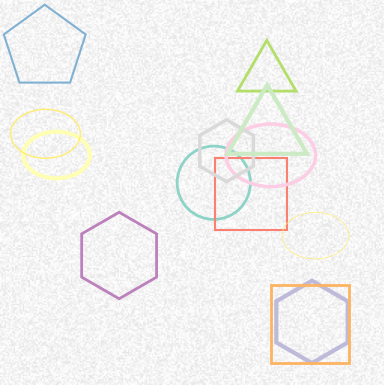[{"shape": "circle", "thickness": 2, "radius": 0.48, "center": [0.555, 0.525]}, {"shape": "oval", "thickness": 3, "radius": 0.43, "center": [0.147, 0.597]}, {"shape": "hexagon", "thickness": 3, "radius": 0.54, "center": [0.81, 0.164]}, {"shape": "square", "thickness": 1.5, "radius": 0.46, "center": [0.651, 0.497]}, {"shape": "pentagon", "thickness": 1.5, "radius": 0.56, "center": [0.116, 0.876]}, {"shape": "square", "thickness": 2, "radius": 0.5, "center": [0.805, 0.158]}, {"shape": "triangle", "thickness": 2, "radius": 0.44, "center": [0.693, 0.807]}, {"shape": "oval", "thickness": 2.5, "radius": 0.58, "center": [0.703, 0.597]}, {"shape": "hexagon", "thickness": 2.5, "radius": 0.4, "center": [0.588, 0.608]}, {"shape": "hexagon", "thickness": 2, "radius": 0.56, "center": [0.309, 0.336]}, {"shape": "triangle", "thickness": 3, "radius": 0.6, "center": [0.694, 0.66]}, {"shape": "oval", "thickness": 0.5, "radius": 0.43, "center": [0.819, 0.388]}, {"shape": "oval", "thickness": 1, "radius": 0.45, "center": [0.118, 0.653]}]